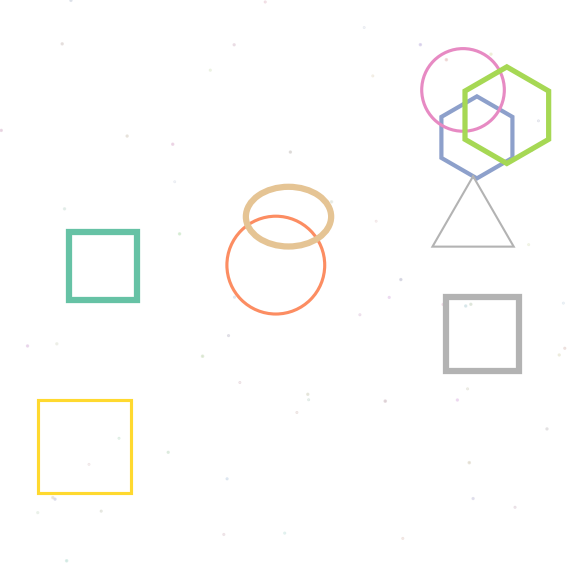[{"shape": "square", "thickness": 3, "radius": 0.29, "center": [0.178, 0.538]}, {"shape": "circle", "thickness": 1.5, "radius": 0.42, "center": [0.478, 0.54]}, {"shape": "hexagon", "thickness": 2, "radius": 0.36, "center": [0.826, 0.761]}, {"shape": "circle", "thickness": 1.5, "radius": 0.36, "center": [0.802, 0.843]}, {"shape": "hexagon", "thickness": 2.5, "radius": 0.42, "center": [0.878, 0.8]}, {"shape": "square", "thickness": 1.5, "radius": 0.4, "center": [0.146, 0.226]}, {"shape": "oval", "thickness": 3, "radius": 0.37, "center": [0.5, 0.624]}, {"shape": "square", "thickness": 3, "radius": 0.32, "center": [0.836, 0.421]}, {"shape": "triangle", "thickness": 1, "radius": 0.41, "center": [0.819, 0.613]}]